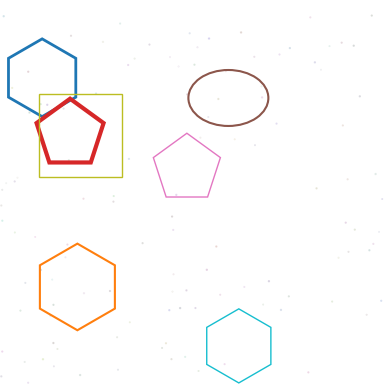[{"shape": "hexagon", "thickness": 2, "radius": 0.5, "center": [0.109, 0.798]}, {"shape": "hexagon", "thickness": 1.5, "radius": 0.56, "center": [0.201, 0.255]}, {"shape": "pentagon", "thickness": 3, "radius": 0.46, "center": [0.182, 0.652]}, {"shape": "oval", "thickness": 1.5, "radius": 0.52, "center": [0.593, 0.746]}, {"shape": "pentagon", "thickness": 1, "radius": 0.46, "center": [0.485, 0.562]}, {"shape": "square", "thickness": 1, "radius": 0.54, "center": [0.209, 0.649]}, {"shape": "hexagon", "thickness": 1, "radius": 0.48, "center": [0.62, 0.102]}]